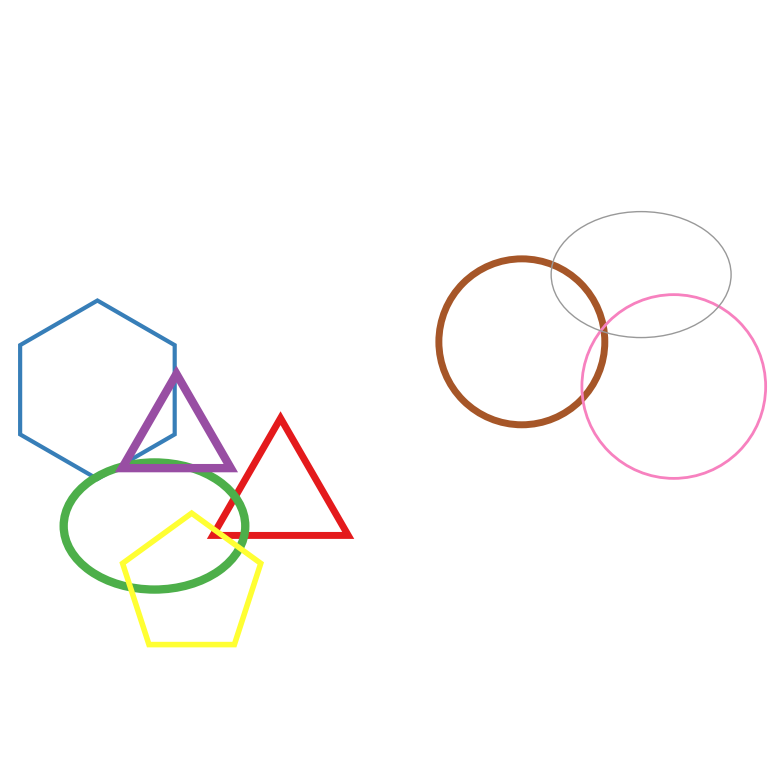[{"shape": "triangle", "thickness": 2.5, "radius": 0.51, "center": [0.364, 0.355]}, {"shape": "hexagon", "thickness": 1.5, "radius": 0.58, "center": [0.127, 0.494]}, {"shape": "oval", "thickness": 3, "radius": 0.59, "center": [0.201, 0.317]}, {"shape": "triangle", "thickness": 3, "radius": 0.41, "center": [0.229, 0.433]}, {"shape": "pentagon", "thickness": 2, "radius": 0.47, "center": [0.249, 0.239]}, {"shape": "circle", "thickness": 2.5, "radius": 0.54, "center": [0.678, 0.556]}, {"shape": "circle", "thickness": 1, "radius": 0.6, "center": [0.875, 0.498]}, {"shape": "oval", "thickness": 0.5, "radius": 0.58, "center": [0.833, 0.643]}]